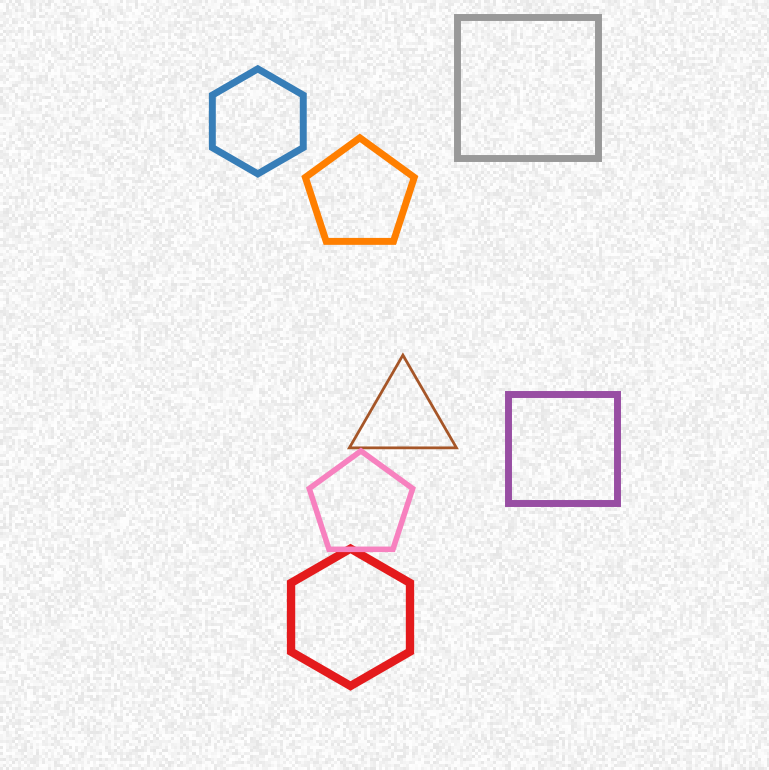[{"shape": "hexagon", "thickness": 3, "radius": 0.45, "center": [0.455, 0.198]}, {"shape": "hexagon", "thickness": 2.5, "radius": 0.34, "center": [0.335, 0.842]}, {"shape": "square", "thickness": 2.5, "radius": 0.35, "center": [0.731, 0.417]}, {"shape": "pentagon", "thickness": 2.5, "radius": 0.37, "center": [0.467, 0.747]}, {"shape": "triangle", "thickness": 1, "radius": 0.4, "center": [0.523, 0.459]}, {"shape": "pentagon", "thickness": 2, "radius": 0.35, "center": [0.469, 0.344]}, {"shape": "square", "thickness": 2.5, "radius": 0.46, "center": [0.685, 0.886]}]